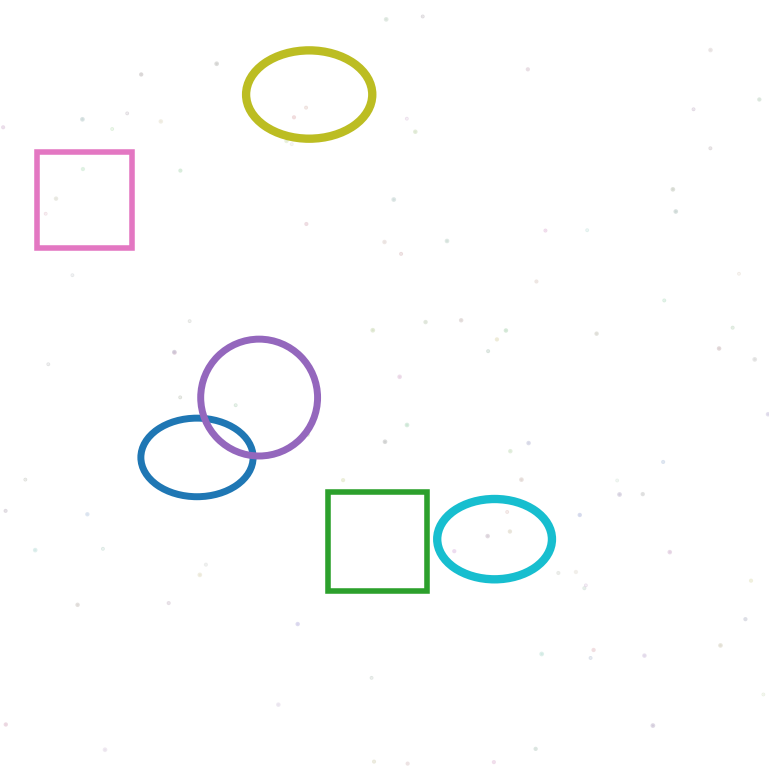[{"shape": "oval", "thickness": 2.5, "radius": 0.36, "center": [0.256, 0.406]}, {"shape": "square", "thickness": 2, "radius": 0.32, "center": [0.491, 0.297]}, {"shape": "circle", "thickness": 2.5, "radius": 0.38, "center": [0.337, 0.484]}, {"shape": "square", "thickness": 2, "radius": 0.31, "center": [0.11, 0.74]}, {"shape": "oval", "thickness": 3, "radius": 0.41, "center": [0.402, 0.877]}, {"shape": "oval", "thickness": 3, "radius": 0.37, "center": [0.642, 0.3]}]